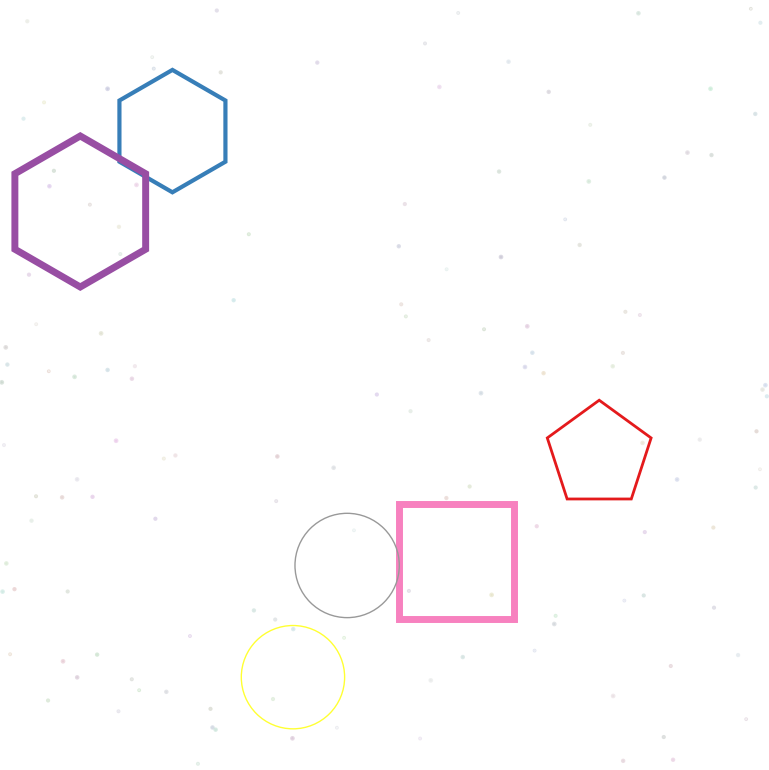[{"shape": "pentagon", "thickness": 1, "radius": 0.35, "center": [0.778, 0.409]}, {"shape": "hexagon", "thickness": 1.5, "radius": 0.4, "center": [0.224, 0.83]}, {"shape": "hexagon", "thickness": 2.5, "radius": 0.49, "center": [0.104, 0.725]}, {"shape": "circle", "thickness": 0.5, "radius": 0.34, "center": [0.38, 0.121]}, {"shape": "square", "thickness": 2.5, "radius": 0.37, "center": [0.593, 0.271]}, {"shape": "circle", "thickness": 0.5, "radius": 0.34, "center": [0.451, 0.266]}]